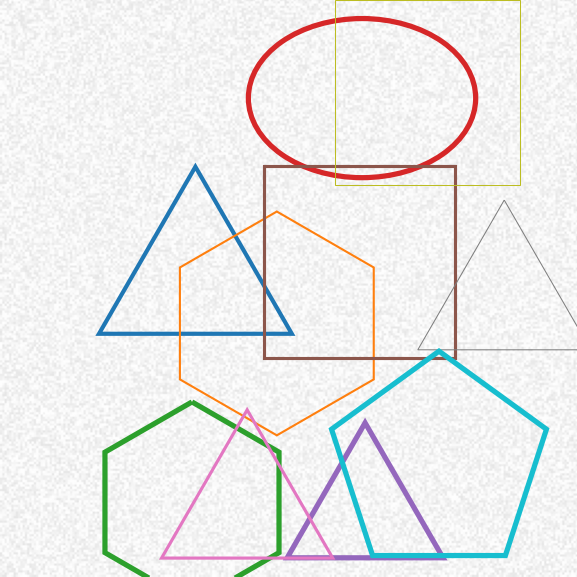[{"shape": "triangle", "thickness": 2, "radius": 0.96, "center": [0.338, 0.518]}, {"shape": "hexagon", "thickness": 1, "radius": 0.97, "center": [0.479, 0.439]}, {"shape": "hexagon", "thickness": 2.5, "radius": 0.87, "center": [0.332, 0.129]}, {"shape": "oval", "thickness": 2.5, "radius": 0.98, "center": [0.627, 0.829]}, {"shape": "triangle", "thickness": 2.5, "radius": 0.78, "center": [0.632, 0.111]}, {"shape": "square", "thickness": 1.5, "radius": 0.83, "center": [0.623, 0.546]}, {"shape": "triangle", "thickness": 1.5, "radius": 0.86, "center": [0.428, 0.118]}, {"shape": "triangle", "thickness": 0.5, "radius": 0.86, "center": [0.873, 0.48]}, {"shape": "square", "thickness": 0.5, "radius": 0.8, "center": [0.74, 0.839]}, {"shape": "pentagon", "thickness": 2.5, "radius": 0.98, "center": [0.76, 0.195]}]